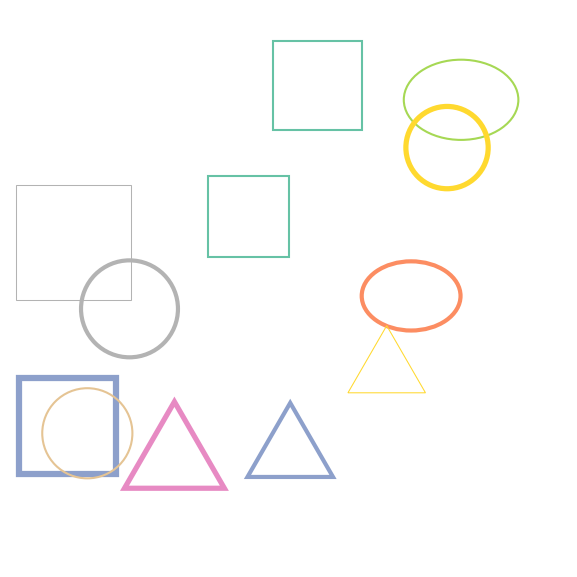[{"shape": "square", "thickness": 1, "radius": 0.35, "center": [0.43, 0.625]}, {"shape": "square", "thickness": 1, "radius": 0.38, "center": [0.55, 0.851]}, {"shape": "oval", "thickness": 2, "radius": 0.43, "center": [0.712, 0.487]}, {"shape": "square", "thickness": 3, "radius": 0.42, "center": [0.117, 0.262]}, {"shape": "triangle", "thickness": 2, "radius": 0.43, "center": [0.503, 0.216]}, {"shape": "triangle", "thickness": 2.5, "radius": 0.5, "center": [0.302, 0.204]}, {"shape": "oval", "thickness": 1, "radius": 0.5, "center": [0.798, 0.826]}, {"shape": "triangle", "thickness": 0.5, "radius": 0.39, "center": [0.67, 0.358]}, {"shape": "circle", "thickness": 2.5, "radius": 0.36, "center": [0.774, 0.744]}, {"shape": "circle", "thickness": 1, "radius": 0.39, "center": [0.151, 0.249]}, {"shape": "circle", "thickness": 2, "radius": 0.42, "center": [0.224, 0.464]}, {"shape": "square", "thickness": 0.5, "radius": 0.5, "center": [0.127, 0.579]}]